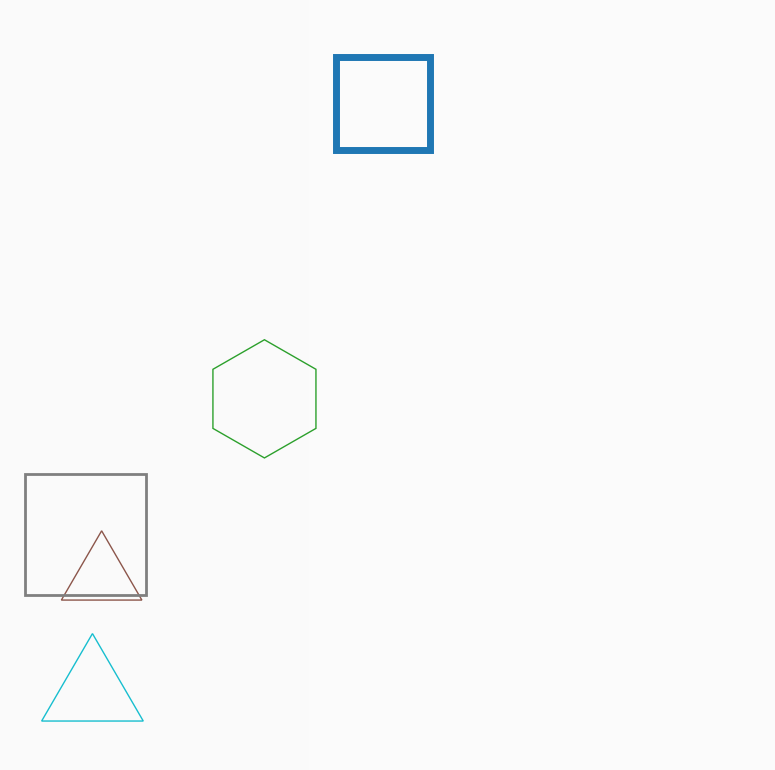[{"shape": "square", "thickness": 2.5, "radius": 0.3, "center": [0.495, 0.866]}, {"shape": "hexagon", "thickness": 0.5, "radius": 0.38, "center": [0.341, 0.482]}, {"shape": "triangle", "thickness": 0.5, "radius": 0.3, "center": [0.131, 0.251]}, {"shape": "square", "thickness": 1, "radius": 0.39, "center": [0.11, 0.306]}, {"shape": "triangle", "thickness": 0.5, "radius": 0.38, "center": [0.119, 0.101]}]